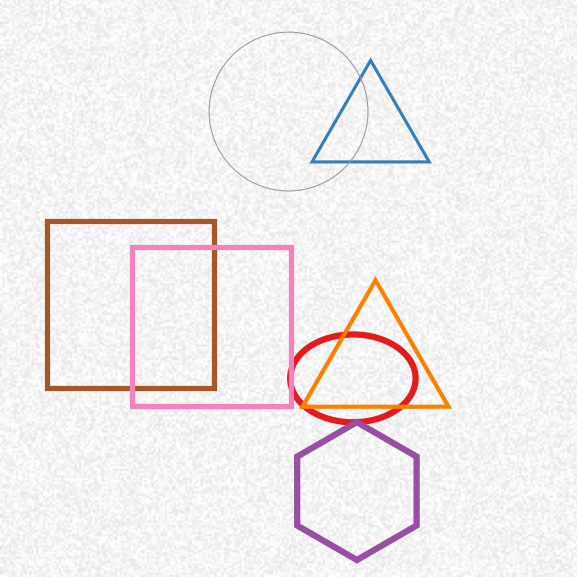[{"shape": "oval", "thickness": 3, "radius": 0.54, "center": [0.611, 0.344]}, {"shape": "triangle", "thickness": 1.5, "radius": 0.59, "center": [0.642, 0.777]}, {"shape": "hexagon", "thickness": 3, "radius": 0.6, "center": [0.618, 0.149]}, {"shape": "triangle", "thickness": 2, "radius": 0.73, "center": [0.65, 0.368]}, {"shape": "square", "thickness": 2.5, "radius": 0.72, "center": [0.227, 0.472]}, {"shape": "square", "thickness": 2.5, "radius": 0.69, "center": [0.366, 0.434]}, {"shape": "circle", "thickness": 0.5, "radius": 0.69, "center": [0.5, 0.806]}]